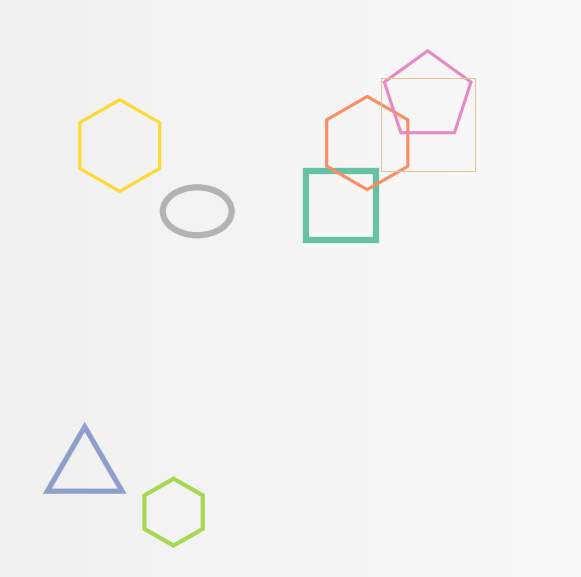[{"shape": "square", "thickness": 3, "radius": 0.3, "center": [0.587, 0.644]}, {"shape": "hexagon", "thickness": 1.5, "radius": 0.4, "center": [0.632, 0.751]}, {"shape": "triangle", "thickness": 2.5, "radius": 0.37, "center": [0.146, 0.186]}, {"shape": "pentagon", "thickness": 1.5, "radius": 0.39, "center": [0.736, 0.833]}, {"shape": "hexagon", "thickness": 2, "radius": 0.29, "center": [0.299, 0.112]}, {"shape": "hexagon", "thickness": 1.5, "radius": 0.4, "center": [0.206, 0.747]}, {"shape": "square", "thickness": 0.5, "radius": 0.4, "center": [0.736, 0.784]}, {"shape": "oval", "thickness": 3, "radius": 0.3, "center": [0.339, 0.633]}]